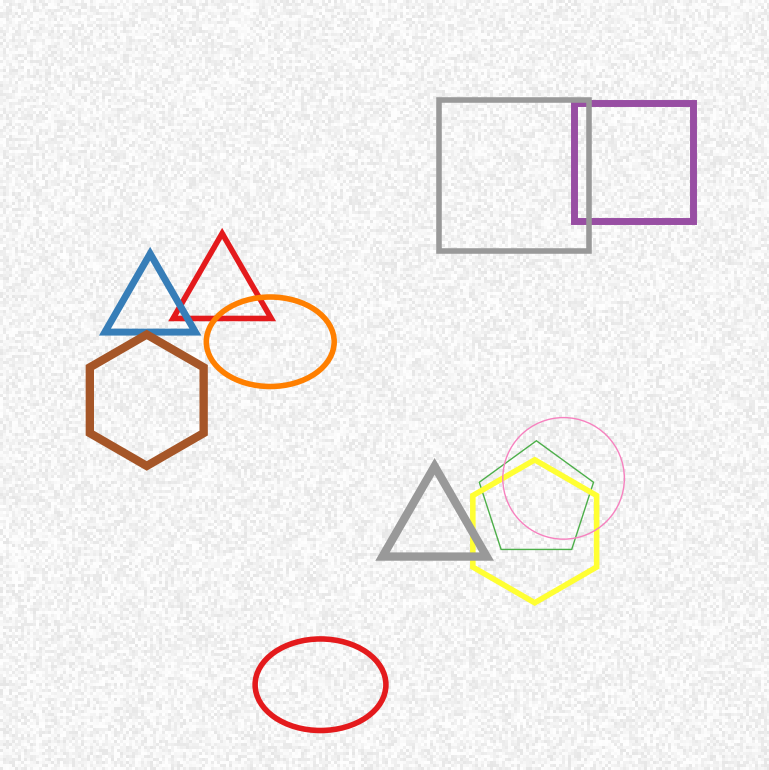[{"shape": "oval", "thickness": 2, "radius": 0.42, "center": [0.416, 0.111]}, {"shape": "triangle", "thickness": 2, "radius": 0.37, "center": [0.289, 0.623]}, {"shape": "triangle", "thickness": 2.5, "radius": 0.34, "center": [0.195, 0.603]}, {"shape": "pentagon", "thickness": 0.5, "radius": 0.39, "center": [0.697, 0.35]}, {"shape": "square", "thickness": 2.5, "radius": 0.38, "center": [0.823, 0.789]}, {"shape": "oval", "thickness": 2, "radius": 0.42, "center": [0.351, 0.556]}, {"shape": "hexagon", "thickness": 2, "radius": 0.46, "center": [0.694, 0.31]}, {"shape": "hexagon", "thickness": 3, "radius": 0.43, "center": [0.191, 0.48]}, {"shape": "circle", "thickness": 0.5, "radius": 0.39, "center": [0.732, 0.379]}, {"shape": "triangle", "thickness": 3, "radius": 0.39, "center": [0.564, 0.316]}, {"shape": "square", "thickness": 2, "radius": 0.49, "center": [0.668, 0.772]}]